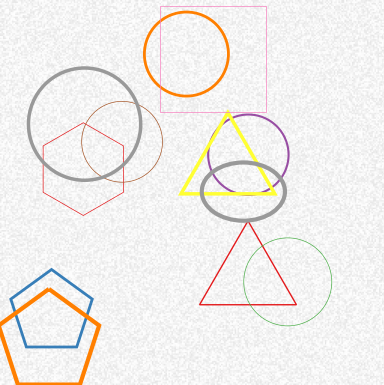[{"shape": "triangle", "thickness": 1, "radius": 0.73, "center": [0.644, 0.281]}, {"shape": "hexagon", "thickness": 0.5, "radius": 0.6, "center": [0.216, 0.561]}, {"shape": "pentagon", "thickness": 2, "radius": 0.56, "center": [0.134, 0.189]}, {"shape": "circle", "thickness": 0.5, "radius": 0.57, "center": [0.747, 0.268]}, {"shape": "circle", "thickness": 1.5, "radius": 0.52, "center": [0.645, 0.598]}, {"shape": "pentagon", "thickness": 3, "radius": 0.69, "center": [0.127, 0.112]}, {"shape": "circle", "thickness": 2, "radius": 0.55, "center": [0.484, 0.86]}, {"shape": "triangle", "thickness": 2.5, "radius": 0.7, "center": [0.592, 0.567]}, {"shape": "circle", "thickness": 0.5, "radius": 0.52, "center": [0.317, 0.632]}, {"shape": "square", "thickness": 0.5, "radius": 0.69, "center": [0.554, 0.846]}, {"shape": "circle", "thickness": 2.5, "radius": 0.73, "center": [0.22, 0.678]}, {"shape": "oval", "thickness": 3, "radius": 0.54, "center": [0.632, 0.502]}]